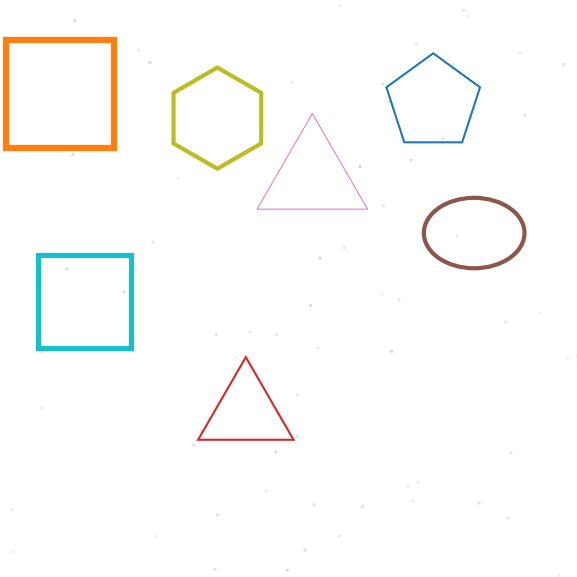[{"shape": "pentagon", "thickness": 1, "radius": 0.43, "center": [0.75, 0.822]}, {"shape": "square", "thickness": 3, "radius": 0.47, "center": [0.104, 0.836]}, {"shape": "triangle", "thickness": 1, "radius": 0.48, "center": [0.426, 0.285]}, {"shape": "oval", "thickness": 2, "radius": 0.44, "center": [0.821, 0.596]}, {"shape": "triangle", "thickness": 0.5, "radius": 0.55, "center": [0.541, 0.692]}, {"shape": "hexagon", "thickness": 2, "radius": 0.44, "center": [0.376, 0.795]}, {"shape": "square", "thickness": 2.5, "radius": 0.4, "center": [0.146, 0.477]}]